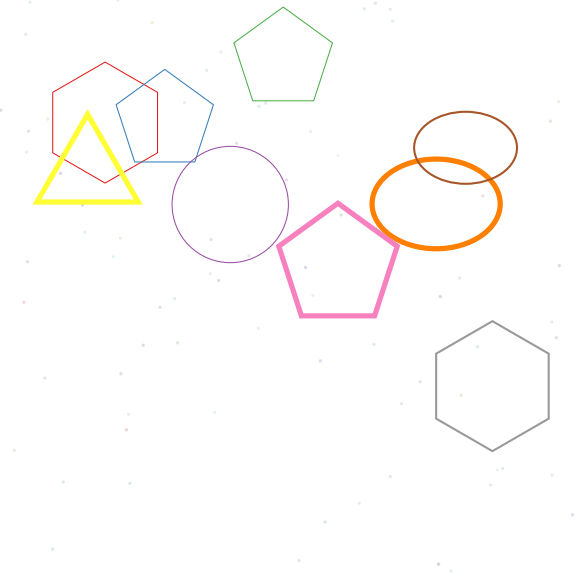[{"shape": "hexagon", "thickness": 0.5, "radius": 0.52, "center": [0.182, 0.787]}, {"shape": "pentagon", "thickness": 0.5, "radius": 0.44, "center": [0.285, 0.79]}, {"shape": "pentagon", "thickness": 0.5, "radius": 0.45, "center": [0.49, 0.897]}, {"shape": "circle", "thickness": 0.5, "radius": 0.5, "center": [0.399, 0.645]}, {"shape": "oval", "thickness": 2.5, "radius": 0.55, "center": [0.755, 0.646]}, {"shape": "triangle", "thickness": 2.5, "radius": 0.51, "center": [0.152, 0.7]}, {"shape": "oval", "thickness": 1, "radius": 0.45, "center": [0.806, 0.743]}, {"shape": "pentagon", "thickness": 2.5, "radius": 0.54, "center": [0.585, 0.539]}, {"shape": "hexagon", "thickness": 1, "radius": 0.56, "center": [0.853, 0.33]}]